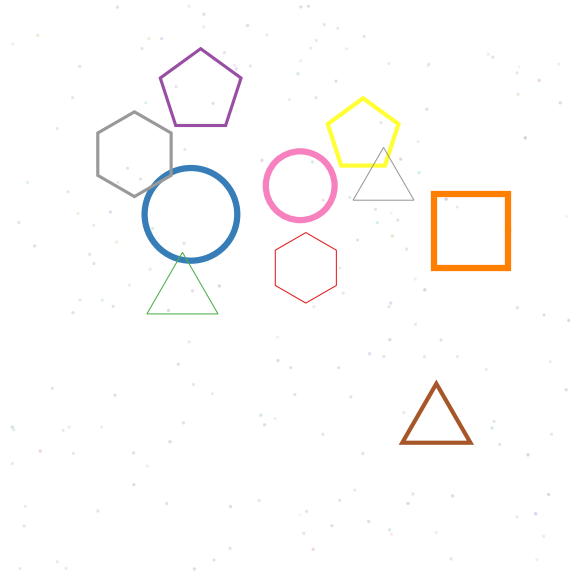[{"shape": "hexagon", "thickness": 0.5, "radius": 0.31, "center": [0.53, 0.535]}, {"shape": "circle", "thickness": 3, "radius": 0.4, "center": [0.331, 0.628]}, {"shape": "triangle", "thickness": 0.5, "radius": 0.36, "center": [0.316, 0.491]}, {"shape": "pentagon", "thickness": 1.5, "radius": 0.37, "center": [0.347, 0.841]}, {"shape": "square", "thickness": 3, "radius": 0.32, "center": [0.815, 0.6]}, {"shape": "pentagon", "thickness": 2, "radius": 0.32, "center": [0.629, 0.765]}, {"shape": "triangle", "thickness": 2, "radius": 0.34, "center": [0.756, 0.267]}, {"shape": "circle", "thickness": 3, "radius": 0.3, "center": [0.52, 0.678]}, {"shape": "triangle", "thickness": 0.5, "radius": 0.3, "center": [0.664, 0.683]}, {"shape": "hexagon", "thickness": 1.5, "radius": 0.37, "center": [0.233, 0.732]}]